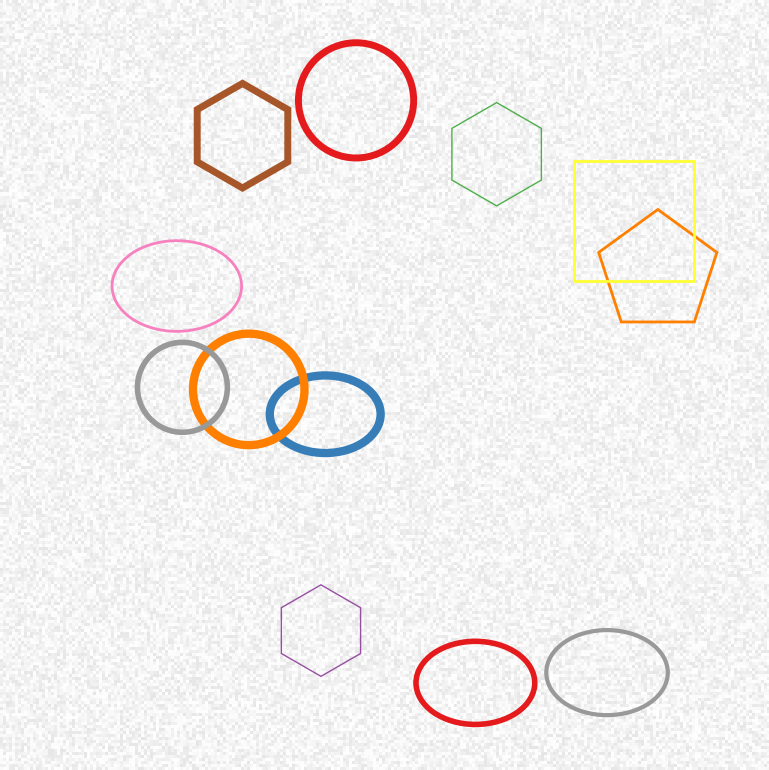[{"shape": "circle", "thickness": 2.5, "radius": 0.37, "center": [0.462, 0.87]}, {"shape": "oval", "thickness": 2, "radius": 0.39, "center": [0.617, 0.113]}, {"shape": "oval", "thickness": 3, "radius": 0.36, "center": [0.422, 0.462]}, {"shape": "hexagon", "thickness": 0.5, "radius": 0.34, "center": [0.645, 0.8]}, {"shape": "hexagon", "thickness": 0.5, "radius": 0.3, "center": [0.417, 0.181]}, {"shape": "circle", "thickness": 3, "radius": 0.36, "center": [0.323, 0.494]}, {"shape": "pentagon", "thickness": 1, "radius": 0.4, "center": [0.854, 0.647]}, {"shape": "square", "thickness": 1, "radius": 0.39, "center": [0.823, 0.713]}, {"shape": "hexagon", "thickness": 2.5, "radius": 0.34, "center": [0.315, 0.824]}, {"shape": "oval", "thickness": 1, "radius": 0.42, "center": [0.23, 0.629]}, {"shape": "circle", "thickness": 2, "radius": 0.29, "center": [0.237, 0.497]}, {"shape": "oval", "thickness": 1.5, "radius": 0.39, "center": [0.788, 0.126]}]